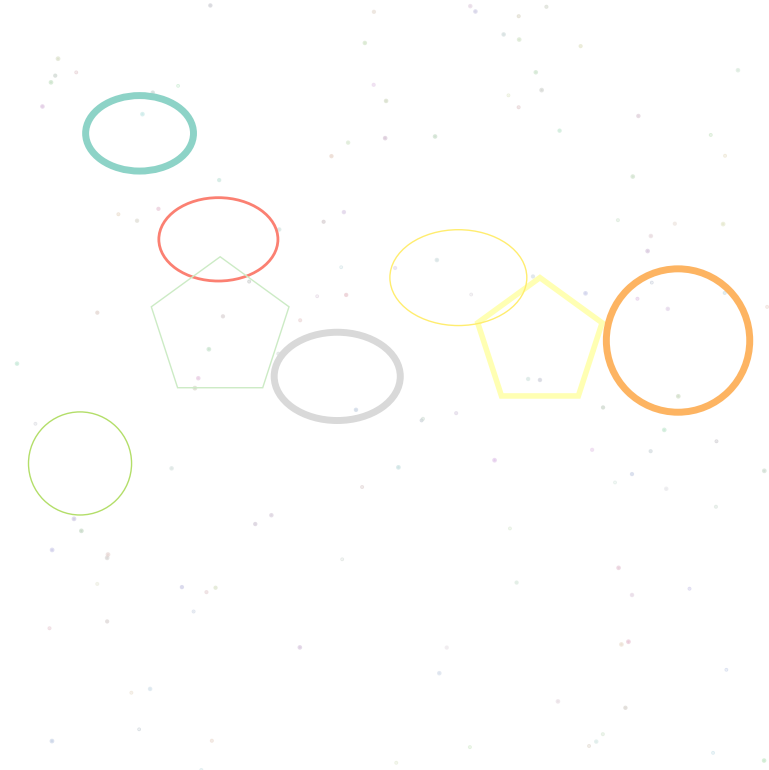[{"shape": "oval", "thickness": 2.5, "radius": 0.35, "center": [0.181, 0.827]}, {"shape": "pentagon", "thickness": 2, "radius": 0.42, "center": [0.701, 0.554]}, {"shape": "oval", "thickness": 1, "radius": 0.39, "center": [0.284, 0.689]}, {"shape": "circle", "thickness": 2.5, "radius": 0.47, "center": [0.881, 0.558]}, {"shape": "circle", "thickness": 0.5, "radius": 0.33, "center": [0.104, 0.398]}, {"shape": "oval", "thickness": 2.5, "radius": 0.41, "center": [0.438, 0.511]}, {"shape": "pentagon", "thickness": 0.5, "radius": 0.47, "center": [0.286, 0.573]}, {"shape": "oval", "thickness": 0.5, "radius": 0.44, "center": [0.595, 0.639]}]